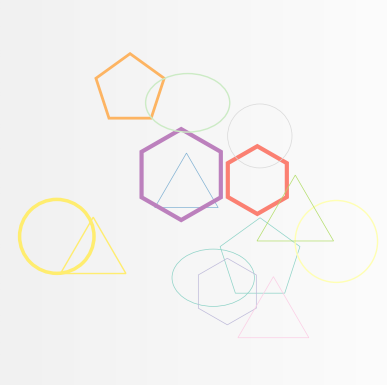[{"shape": "oval", "thickness": 0.5, "radius": 0.53, "center": [0.55, 0.279]}, {"shape": "pentagon", "thickness": 0.5, "radius": 0.54, "center": [0.671, 0.326]}, {"shape": "circle", "thickness": 1, "radius": 0.53, "center": [0.868, 0.373]}, {"shape": "hexagon", "thickness": 0.5, "radius": 0.43, "center": [0.587, 0.243]}, {"shape": "hexagon", "thickness": 3, "radius": 0.44, "center": [0.664, 0.532]}, {"shape": "triangle", "thickness": 0.5, "radius": 0.47, "center": [0.481, 0.508]}, {"shape": "pentagon", "thickness": 2, "radius": 0.46, "center": [0.336, 0.768]}, {"shape": "triangle", "thickness": 0.5, "radius": 0.57, "center": [0.762, 0.431]}, {"shape": "triangle", "thickness": 0.5, "radius": 0.53, "center": [0.706, 0.176]}, {"shape": "circle", "thickness": 0.5, "radius": 0.42, "center": [0.671, 0.647]}, {"shape": "hexagon", "thickness": 3, "radius": 0.59, "center": [0.468, 0.547]}, {"shape": "oval", "thickness": 1, "radius": 0.54, "center": [0.484, 0.733]}, {"shape": "triangle", "thickness": 1, "radius": 0.49, "center": [0.241, 0.338]}, {"shape": "circle", "thickness": 2.5, "radius": 0.48, "center": [0.147, 0.386]}]